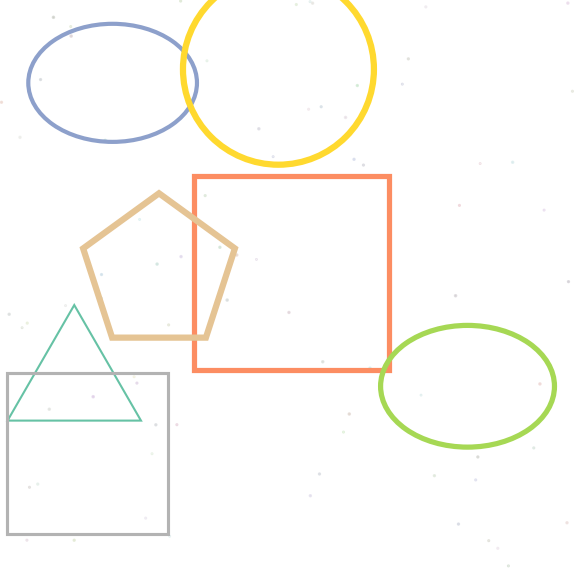[{"shape": "triangle", "thickness": 1, "radius": 0.67, "center": [0.129, 0.338]}, {"shape": "square", "thickness": 2.5, "radius": 0.84, "center": [0.504, 0.527]}, {"shape": "oval", "thickness": 2, "radius": 0.73, "center": [0.195, 0.856]}, {"shape": "oval", "thickness": 2.5, "radius": 0.75, "center": [0.81, 0.33]}, {"shape": "circle", "thickness": 3, "radius": 0.83, "center": [0.482, 0.879]}, {"shape": "pentagon", "thickness": 3, "radius": 0.69, "center": [0.275, 0.526]}, {"shape": "square", "thickness": 1.5, "radius": 0.7, "center": [0.151, 0.214]}]